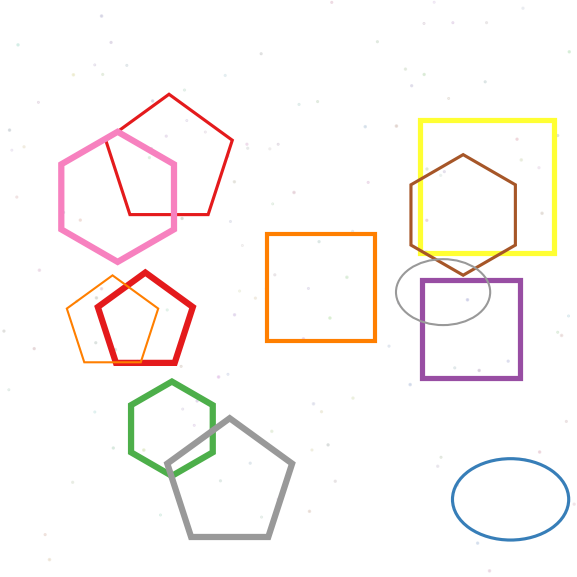[{"shape": "pentagon", "thickness": 3, "radius": 0.43, "center": [0.252, 0.441]}, {"shape": "pentagon", "thickness": 1.5, "radius": 0.58, "center": [0.293, 0.721]}, {"shape": "oval", "thickness": 1.5, "radius": 0.5, "center": [0.884, 0.134]}, {"shape": "hexagon", "thickness": 3, "radius": 0.41, "center": [0.298, 0.257]}, {"shape": "square", "thickness": 2.5, "radius": 0.42, "center": [0.816, 0.43]}, {"shape": "pentagon", "thickness": 1, "radius": 0.42, "center": [0.195, 0.439]}, {"shape": "square", "thickness": 2, "radius": 0.46, "center": [0.556, 0.501]}, {"shape": "square", "thickness": 2.5, "radius": 0.58, "center": [0.844, 0.676]}, {"shape": "hexagon", "thickness": 1.5, "radius": 0.52, "center": [0.802, 0.627]}, {"shape": "hexagon", "thickness": 3, "radius": 0.56, "center": [0.204, 0.658]}, {"shape": "oval", "thickness": 1, "radius": 0.41, "center": [0.767, 0.493]}, {"shape": "pentagon", "thickness": 3, "radius": 0.57, "center": [0.398, 0.161]}]